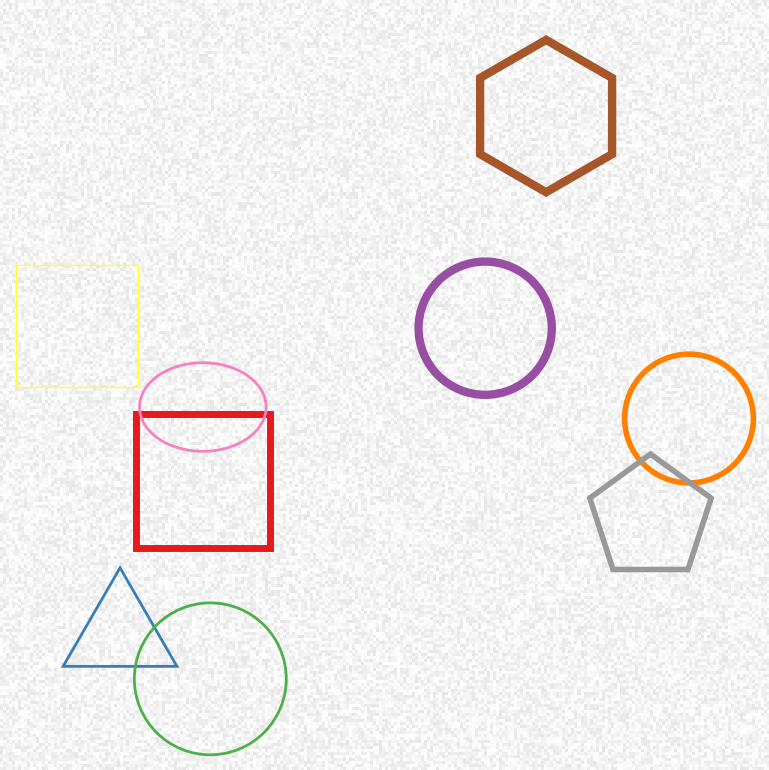[{"shape": "square", "thickness": 2.5, "radius": 0.44, "center": [0.264, 0.375]}, {"shape": "triangle", "thickness": 1, "radius": 0.43, "center": [0.156, 0.177]}, {"shape": "circle", "thickness": 1, "radius": 0.49, "center": [0.273, 0.118]}, {"shape": "circle", "thickness": 3, "radius": 0.43, "center": [0.63, 0.574]}, {"shape": "circle", "thickness": 2, "radius": 0.42, "center": [0.895, 0.456]}, {"shape": "square", "thickness": 0.5, "radius": 0.4, "center": [0.101, 0.577]}, {"shape": "hexagon", "thickness": 3, "radius": 0.49, "center": [0.709, 0.849]}, {"shape": "oval", "thickness": 1, "radius": 0.41, "center": [0.263, 0.471]}, {"shape": "pentagon", "thickness": 2, "radius": 0.41, "center": [0.845, 0.327]}]